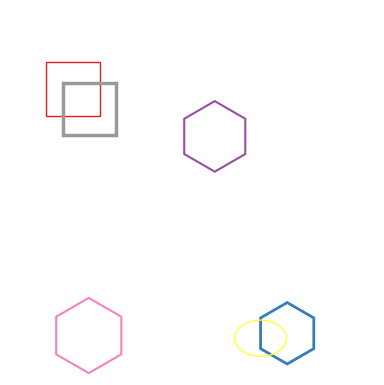[{"shape": "square", "thickness": 1, "radius": 0.35, "center": [0.19, 0.768]}, {"shape": "hexagon", "thickness": 2, "radius": 0.4, "center": [0.746, 0.134]}, {"shape": "hexagon", "thickness": 1.5, "radius": 0.46, "center": [0.558, 0.646]}, {"shape": "oval", "thickness": 1, "radius": 0.34, "center": [0.677, 0.122]}, {"shape": "hexagon", "thickness": 1.5, "radius": 0.49, "center": [0.231, 0.128]}, {"shape": "square", "thickness": 2.5, "radius": 0.34, "center": [0.233, 0.717]}]